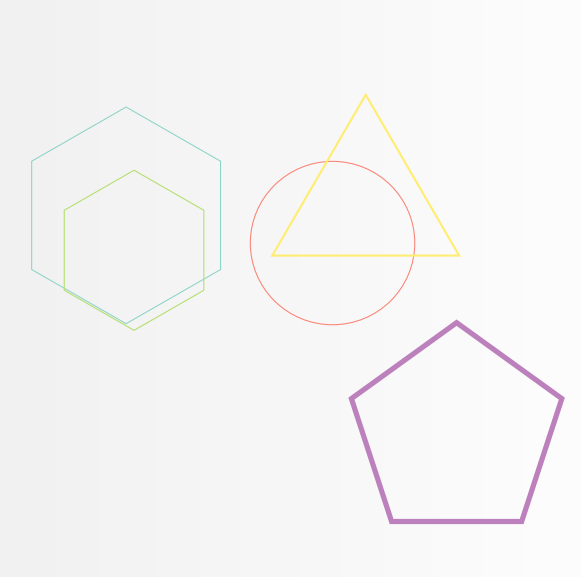[{"shape": "hexagon", "thickness": 0.5, "radius": 0.94, "center": [0.217, 0.626]}, {"shape": "circle", "thickness": 0.5, "radius": 0.71, "center": [0.572, 0.578]}, {"shape": "hexagon", "thickness": 0.5, "radius": 0.69, "center": [0.231, 0.566]}, {"shape": "pentagon", "thickness": 2.5, "radius": 0.95, "center": [0.786, 0.25]}, {"shape": "triangle", "thickness": 1, "radius": 0.93, "center": [0.629, 0.649]}]